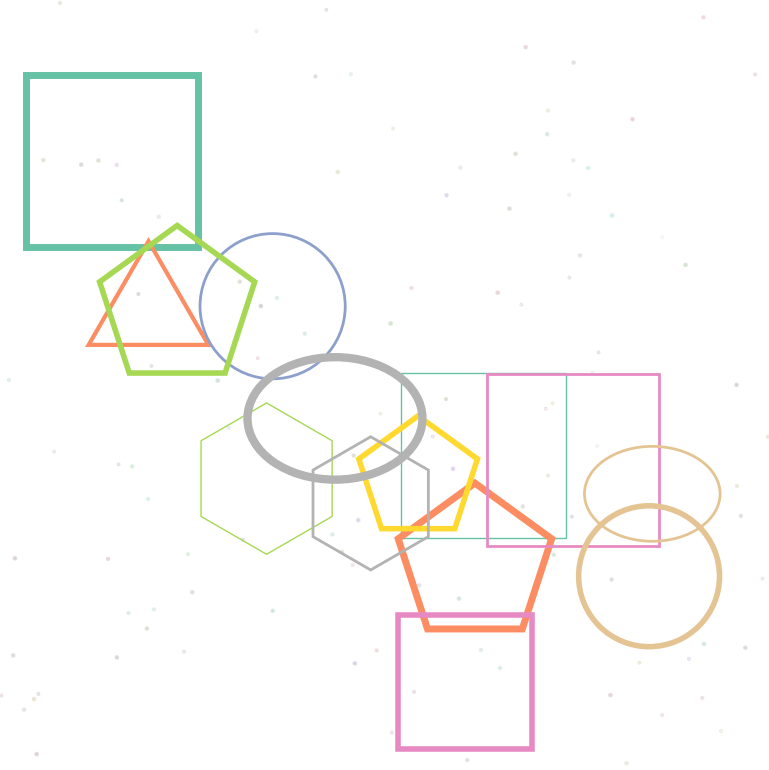[{"shape": "square", "thickness": 2.5, "radius": 0.56, "center": [0.145, 0.791]}, {"shape": "square", "thickness": 0.5, "radius": 0.53, "center": [0.628, 0.408]}, {"shape": "pentagon", "thickness": 2.5, "radius": 0.52, "center": [0.617, 0.268]}, {"shape": "triangle", "thickness": 1.5, "radius": 0.45, "center": [0.193, 0.597]}, {"shape": "circle", "thickness": 1, "radius": 0.47, "center": [0.354, 0.602]}, {"shape": "square", "thickness": 2, "radius": 0.43, "center": [0.604, 0.114]}, {"shape": "square", "thickness": 1, "radius": 0.56, "center": [0.744, 0.402]}, {"shape": "hexagon", "thickness": 0.5, "radius": 0.49, "center": [0.346, 0.378]}, {"shape": "pentagon", "thickness": 2, "radius": 0.53, "center": [0.23, 0.601]}, {"shape": "pentagon", "thickness": 2, "radius": 0.4, "center": [0.543, 0.379]}, {"shape": "circle", "thickness": 2, "radius": 0.46, "center": [0.843, 0.252]}, {"shape": "oval", "thickness": 1, "radius": 0.44, "center": [0.847, 0.359]}, {"shape": "oval", "thickness": 3, "radius": 0.57, "center": [0.435, 0.457]}, {"shape": "hexagon", "thickness": 1, "radius": 0.43, "center": [0.481, 0.346]}]